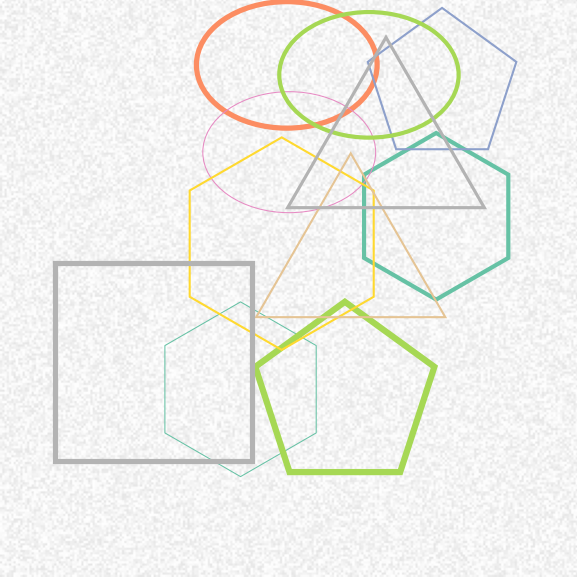[{"shape": "hexagon", "thickness": 2, "radius": 0.72, "center": [0.755, 0.625]}, {"shape": "hexagon", "thickness": 0.5, "radius": 0.76, "center": [0.417, 0.325]}, {"shape": "oval", "thickness": 2.5, "radius": 0.78, "center": [0.497, 0.887]}, {"shape": "pentagon", "thickness": 1, "radius": 0.68, "center": [0.765, 0.85]}, {"shape": "oval", "thickness": 0.5, "radius": 0.75, "center": [0.501, 0.736]}, {"shape": "pentagon", "thickness": 3, "radius": 0.82, "center": [0.597, 0.314]}, {"shape": "oval", "thickness": 2, "radius": 0.78, "center": [0.639, 0.87]}, {"shape": "hexagon", "thickness": 1, "radius": 0.92, "center": [0.488, 0.577]}, {"shape": "triangle", "thickness": 1, "radius": 0.95, "center": [0.607, 0.544]}, {"shape": "square", "thickness": 2.5, "radius": 0.85, "center": [0.266, 0.372]}, {"shape": "triangle", "thickness": 1.5, "radius": 0.98, "center": [0.668, 0.738]}]